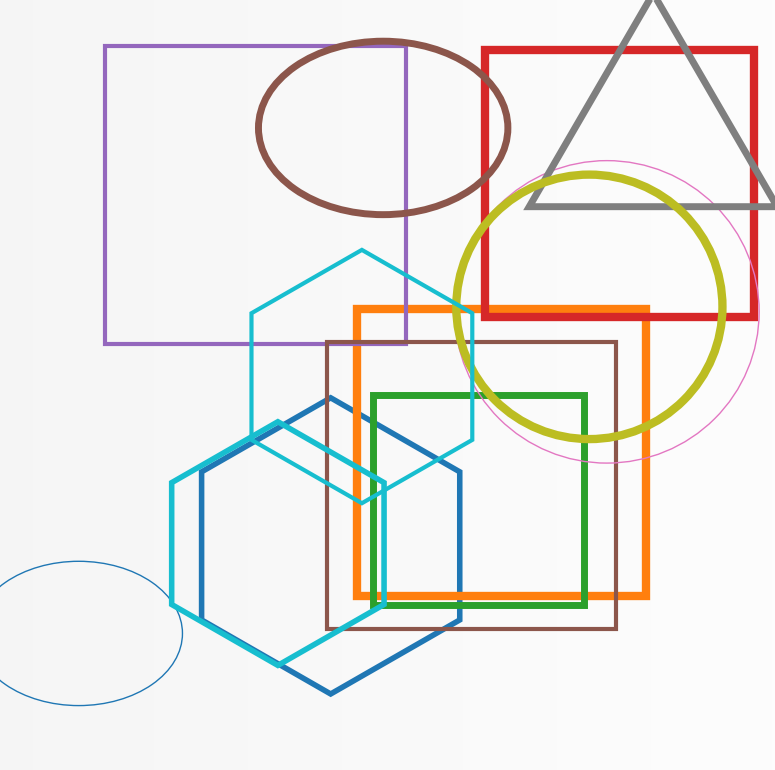[{"shape": "hexagon", "thickness": 2, "radius": 0.96, "center": [0.427, 0.291]}, {"shape": "oval", "thickness": 0.5, "radius": 0.67, "center": [0.102, 0.177]}, {"shape": "square", "thickness": 3, "radius": 0.93, "center": [0.647, 0.413]}, {"shape": "square", "thickness": 2.5, "radius": 0.68, "center": [0.617, 0.351]}, {"shape": "square", "thickness": 3, "radius": 0.87, "center": [0.799, 0.762]}, {"shape": "square", "thickness": 1.5, "radius": 0.97, "center": [0.33, 0.747]}, {"shape": "square", "thickness": 1.5, "radius": 0.93, "center": [0.609, 0.37]}, {"shape": "oval", "thickness": 2.5, "radius": 0.8, "center": [0.494, 0.834]}, {"shape": "circle", "thickness": 0.5, "radius": 0.98, "center": [0.783, 0.595]}, {"shape": "triangle", "thickness": 2.5, "radius": 0.92, "center": [0.843, 0.824]}, {"shape": "circle", "thickness": 3, "radius": 0.86, "center": [0.76, 0.602]}, {"shape": "hexagon", "thickness": 2, "radius": 0.79, "center": [0.359, 0.294]}, {"shape": "hexagon", "thickness": 1.5, "radius": 0.82, "center": [0.467, 0.511]}]